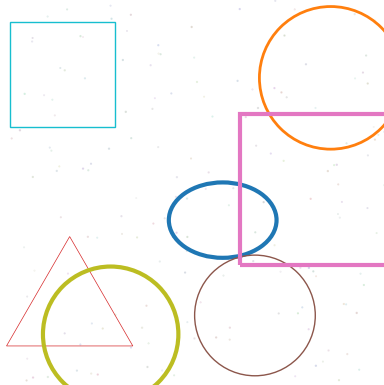[{"shape": "oval", "thickness": 3, "radius": 0.7, "center": [0.578, 0.428]}, {"shape": "circle", "thickness": 2, "radius": 0.93, "center": [0.859, 0.798]}, {"shape": "triangle", "thickness": 0.5, "radius": 0.95, "center": [0.181, 0.196]}, {"shape": "circle", "thickness": 1, "radius": 0.78, "center": [0.662, 0.181]}, {"shape": "square", "thickness": 3, "radius": 0.98, "center": [0.819, 0.508]}, {"shape": "circle", "thickness": 3, "radius": 0.88, "center": [0.287, 0.132]}, {"shape": "square", "thickness": 1, "radius": 0.68, "center": [0.162, 0.807]}]